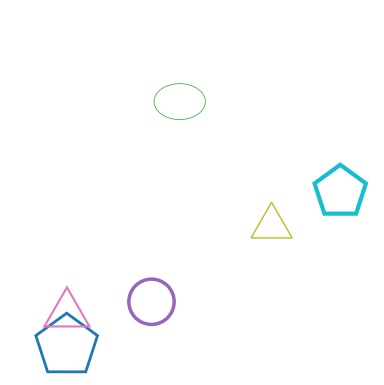[{"shape": "pentagon", "thickness": 2, "radius": 0.42, "center": [0.173, 0.102]}, {"shape": "oval", "thickness": 0.5, "radius": 0.33, "center": [0.467, 0.736]}, {"shape": "circle", "thickness": 2.5, "radius": 0.29, "center": [0.394, 0.216]}, {"shape": "triangle", "thickness": 1.5, "radius": 0.34, "center": [0.174, 0.186]}, {"shape": "triangle", "thickness": 1, "radius": 0.31, "center": [0.705, 0.413]}, {"shape": "pentagon", "thickness": 3, "radius": 0.35, "center": [0.884, 0.502]}]